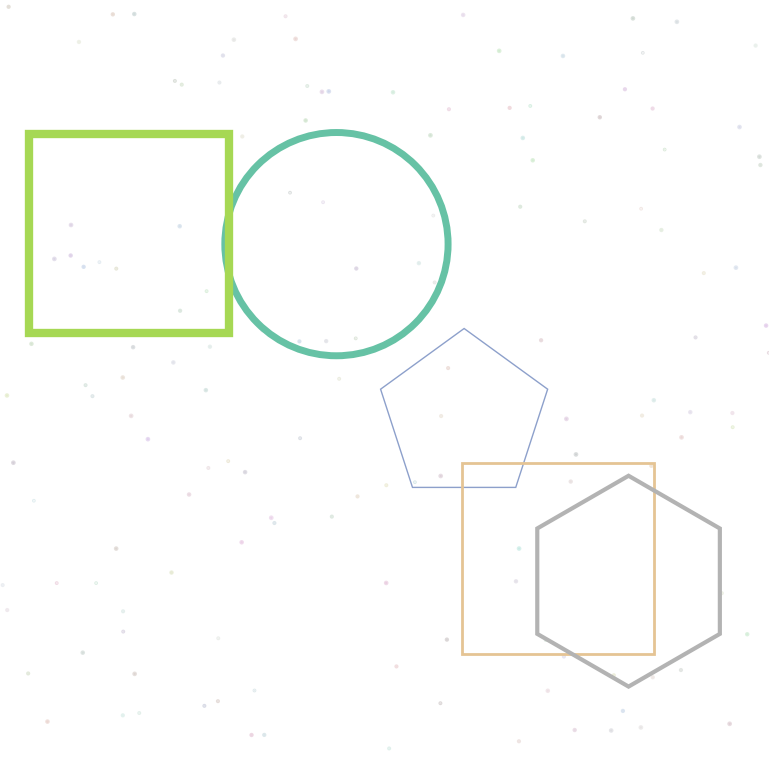[{"shape": "circle", "thickness": 2.5, "radius": 0.72, "center": [0.437, 0.683]}, {"shape": "pentagon", "thickness": 0.5, "radius": 0.57, "center": [0.603, 0.459]}, {"shape": "square", "thickness": 3, "radius": 0.65, "center": [0.167, 0.697]}, {"shape": "square", "thickness": 1, "radius": 0.62, "center": [0.724, 0.275]}, {"shape": "hexagon", "thickness": 1.5, "radius": 0.68, "center": [0.816, 0.245]}]